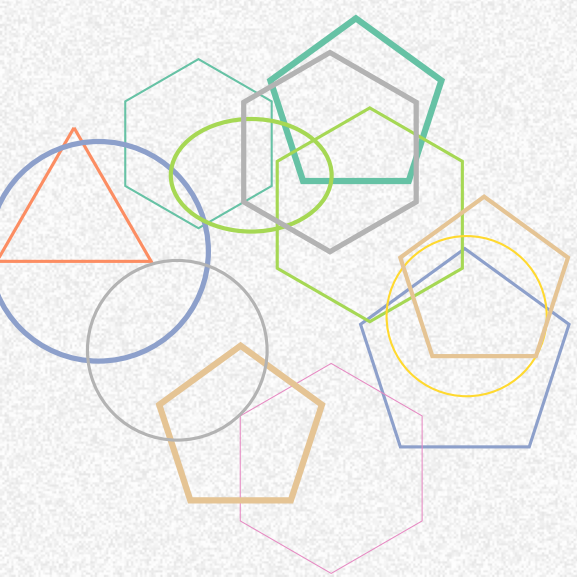[{"shape": "pentagon", "thickness": 3, "radius": 0.78, "center": [0.616, 0.812]}, {"shape": "hexagon", "thickness": 1, "radius": 0.73, "center": [0.344, 0.75]}, {"shape": "triangle", "thickness": 1.5, "radius": 0.77, "center": [0.128, 0.624]}, {"shape": "pentagon", "thickness": 1.5, "radius": 0.95, "center": [0.805, 0.379]}, {"shape": "circle", "thickness": 2.5, "radius": 0.95, "center": [0.171, 0.564]}, {"shape": "hexagon", "thickness": 0.5, "radius": 0.91, "center": [0.573, 0.188]}, {"shape": "oval", "thickness": 2, "radius": 0.7, "center": [0.435, 0.696]}, {"shape": "hexagon", "thickness": 1.5, "radius": 0.93, "center": [0.64, 0.627]}, {"shape": "circle", "thickness": 1, "radius": 0.69, "center": [0.808, 0.452]}, {"shape": "pentagon", "thickness": 3, "radius": 0.74, "center": [0.417, 0.252]}, {"shape": "pentagon", "thickness": 2, "radius": 0.76, "center": [0.838, 0.506]}, {"shape": "circle", "thickness": 1.5, "radius": 0.78, "center": [0.307, 0.393]}, {"shape": "hexagon", "thickness": 2.5, "radius": 0.86, "center": [0.571, 0.736]}]